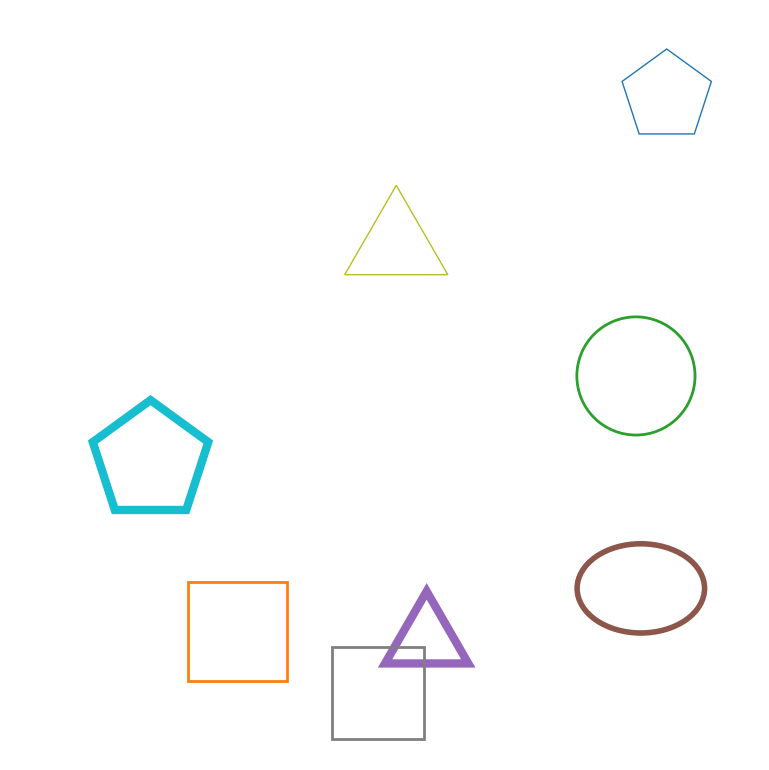[{"shape": "pentagon", "thickness": 0.5, "radius": 0.3, "center": [0.866, 0.875]}, {"shape": "square", "thickness": 1, "radius": 0.32, "center": [0.308, 0.18]}, {"shape": "circle", "thickness": 1, "radius": 0.38, "center": [0.826, 0.512]}, {"shape": "triangle", "thickness": 3, "radius": 0.31, "center": [0.554, 0.17]}, {"shape": "oval", "thickness": 2, "radius": 0.41, "center": [0.832, 0.236]}, {"shape": "square", "thickness": 1, "radius": 0.3, "center": [0.491, 0.1]}, {"shape": "triangle", "thickness": 0.5, "radius": 0.39, "center": [0.515, 0.682]}, {"shape": "pentagon", "thickness": 3, "radius": 0.39, "center": [0.195, 0.401]}]